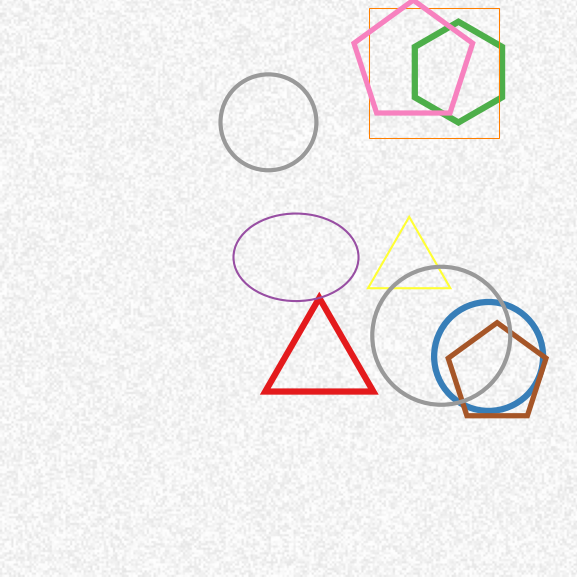[{"shape": "triangle", "thickness": 3, "radius": 0.54, "center": [0.553, 0.375]}, {"shape": "circle", "thickness": 3, "radius": 0.47, "center": [0.846, 0.382]}, {"shape": "hexagon", "thickness": 3, "radius": 0.44, "center": [0.794, 0.874]}, {"shape": "oval", "thickness": 1, "radius": 0.54, "center": [0.513, 0.554]}, {"shape": "square", "thickness": 0.5, "radius": 0.56, "center": [0.752, 0.873]}, {"shape": "triangle", "thickness": 1, "radius": 0.41, "center": [0.709, 0.541]}, {"shape": "pentagon", "thickness": 2.5, "radius": 0.45, "center": [0.861, 0.351]}, {"shape": "pentagon", "thickness": 2.5, "radius": 0.54, "center": [0.716, 0.891]}, {"shape": "circle", "thickness": 2, "radius": 0.42, "center": [0.465, 0.787]}, {"shape": "circle", "thickness": 2, "radius": 0.6, "center": [0.764, 0.418]}]